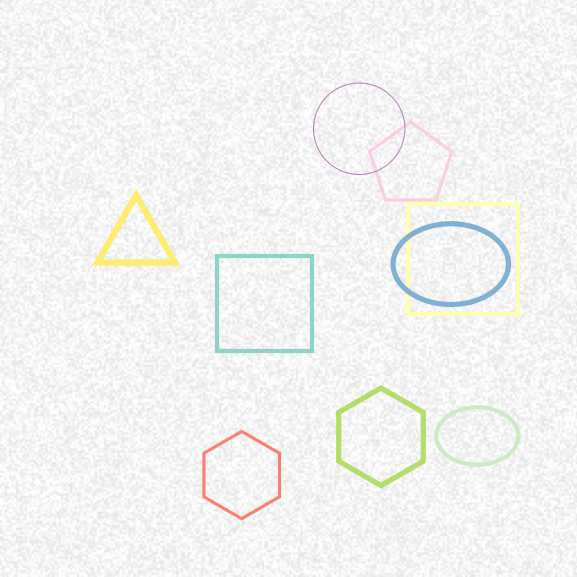[{"shape": "square", "thickness": 2, "radius": 0.41, "center": [0.457, 0.474]}, {"shape": "square", "thickness": 2, "radius": 0.48, "center": [0.802, 0.551]}, {"shape": "hexagon", "thickness": 1.5, "radius": 0.38, "center": [0.419, 0.177]}, {"shape": "oval", "thickness": 2.5, "radius": 0.5, "center": [0.781, 0.542]}, {"shape": "hexagon", "thickness": 2.5, "radius": 0.42, "center": [0.66, 0.243]}, {"shape": "pentagon", "thickness": 1.5, "radius": 0.37, "center": [0.711, 0.714]}, {"shape": "circle", "thickness": 0.5, "radius": 0.4, "center": [0.622, 0.776]}, {"shape": "oval", "thickness": 2, "radius": 0.36, "center": [0.826, 0.244]}, {"shape": "triangle", "thickness": 3, "radius": 0.39, "center": [0.236, 0.583]}]